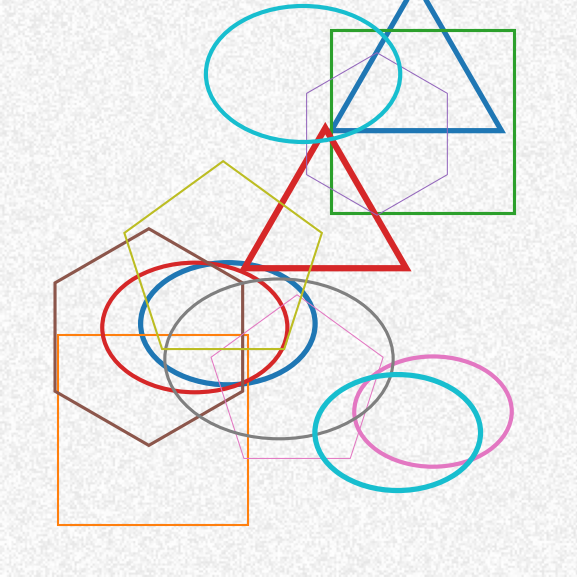[{"shape": "oval", "thickness": 2.5, "radius": 0.76, "center": [0.395, 0.439]}, {"shape": "triangle", "thickness": 2.5, "radius": 0.85, "center": [0.721, 0.858]}, {"shape": "square", "thickness": 1, "radius": 0.82, "center": [0.265, 0.254]}, {"shape": "square", "thickness": 1.5, "radius": 0.79, "center": [0.731, 0.788]}, {"shape": "triangle", "thickness": 3, "radius": 0.81, "center": [0.563, 0.616]}, {"shape": "oval", "thickness": 2, "radius": 0.8, "center": [0.337, 0.432]}, {"shape": "hexagon", "thickness": 0.5, "radius": 0.7, "center": [0.653, 0.767]}, {"shape": "hexagon", "thickness": 1.5, "radius": 0.94, "center": [0.258, 0.415]}, {"shape": "oval", "thickness": 2, "radius": 0.68, "center": [0.75, 0.286]}, {"shape": "pentagon", "thickness": 0.5, "radius": 0.78, "center": [0.514, 0.332]}, {"shape": "oval", "thickness": 1.5, "radius": 0.99, "center": [0.483, 0.378]}, {"shape": "pentagon", "thickness": 1, "radius": 0.9, "center": [0.386, 0.54]}, {"shape": "oval", "thickness": 2.5, "radius": 0.72, "center": [0.689, 0.25]}, {"shape": "oval", "thickness": 2, "radius": 0.84, "center": [0.525, 0.871]}]